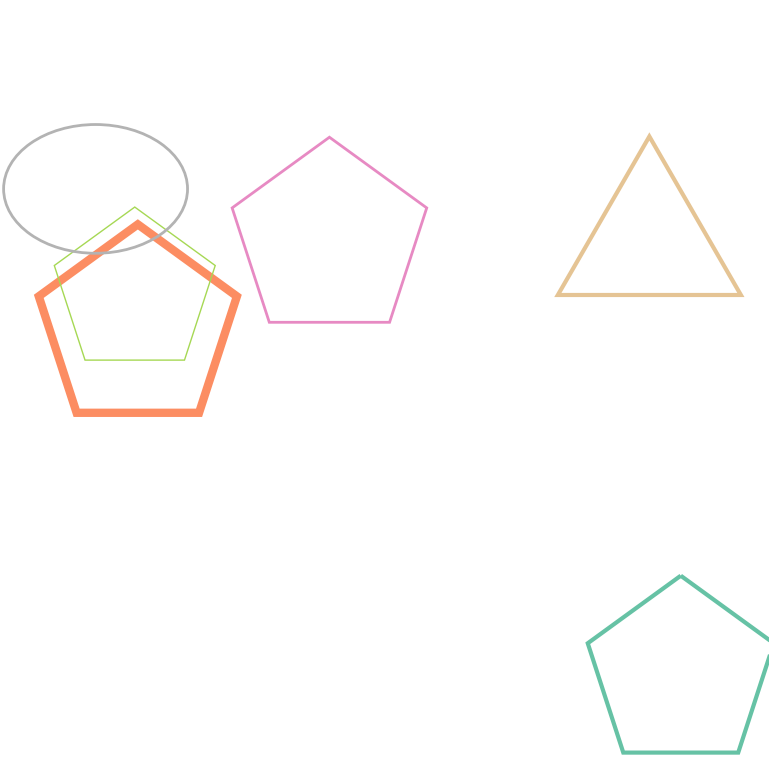[{"shape": "pentagon", "thickness": 1.5, "radius": 0.63, "center": [0.884, 0.125]}, {"shape": "pentagon", "thickness": 3, "radius": 0.68, "center": [0.179, 0.573]}, {"shape": "pentagon", "thickness": 1, "radius": 0.66, "center": [0.428, 0.689]}, {"shape": "pentagon", "thickness": 0.5, "radius": 0.55, "center": [0.175, 0.621]}, {"shape": "triangle", "thickness": 1.5, "radius": 0.69, "center": [0.843, 0.686]}, {"shape": "oval", "thickness": 1, "radius": 0.6, "center": [0.124, 0.755]}]